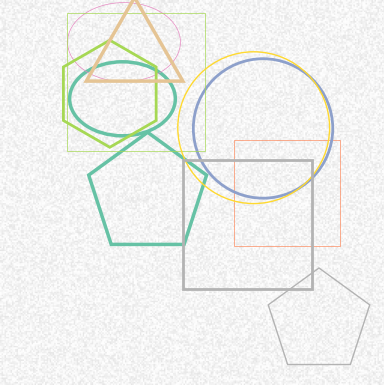[{"shape": "oval", "thickness": 2.5, "radius": 0.69, "center": [0.318, 0.743]}, {"shape": "pentagon", "thickness": 2.5, "radius": 0.8, "center": [0.384, 0.495]}, {"shape": "square", "thickness": 0.5, "radius": 0.69, "center": [0.746, 0.499]}, {"shape": "circle", "thickness": 2, "radius": 0.91, "center": [0.683, 0.666]}, {"shape": "oval", "thickness": 0.5, "radius": 0.73, "center": [0.322, 0.891]}, {"shape": "hexagon", "thickness": 2, "radius": 0.7, "center": [0.285, 0.757]}, {"shape": "square", "thickness": 0.5, "radius": 0.9, "center": [0.354, 0.787]}, {"shape": "circle", "thickness": 1, "radius": 0.99, "center": [0.659, 0.668]}, {"shape": "triangle", "thickness": 2.5, "radius": 0.72, "center": [0.35, 0.862]}, {"shape": "square", "thickness": 2, "radius": 0.84, "center": [0.643, 0.417]}, {"shape": "pentagon", "thickness": 1, "radius": 0.69, "center": [0.829, 0.165]}]